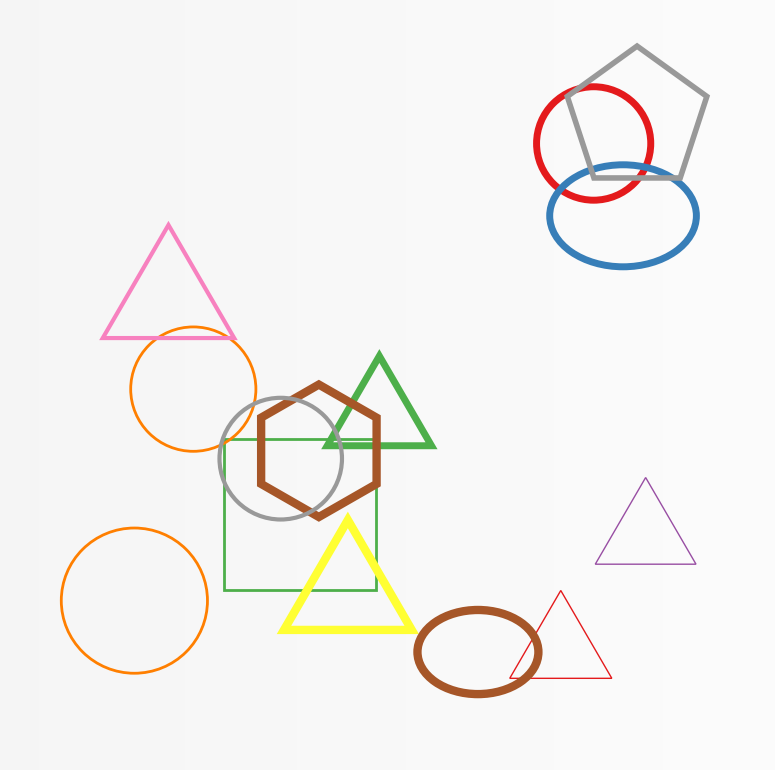[{"shape": "triangle", "thickness": 0.5, "radius": 0.38, "center": [0.724, 0.157]}, {"shape": "circle", "thickness": 2.5, "radius": 0.37, "center": [0.766, 0.814]}, {"shape": "oval", "thickness": 2.5, "radius": 0.47, "center": [0.804, 0.72]}, {"shape": "square", "thickness": 1, "radius": 0.49, "center": [0.387, 0.332]}, {"shape": "triangle", "thickness": 2.5, "radius": 0.39, "center": [0.49, 0.46]}, {"shape": "triangle", "thickness": 0.5, "radius": 0.38, "center": [0.833, 0.305]}, {"shape": "circle", "thickness": 1, "radius": 0.47, "center": [0.173, 0.22]}, {"shape": "circle", "thickness": 1, "radius": 0.4, "center": [0.249, 0.495]}, {"shape": "triangle", "thickness": 3, "radius": 0.48, "center": [0.449, 0.23]}, {"shape": "oval", "thickness": 3, "radius": 0.39, "center": [0.617, 0.153]}, {"shape": "hexagon", "thickness": 3, "radius": 0.43, "center": [0.411, 0.415]}, {"shape": "triangle", "thickness": 1.5, "radius": 0.49, "center": [0.217, 0.61]}, {"shape": "pentagon", "thickness": 2, "radius": 0.47, "center": [0.822, 0.845]}, {"shape": "circle", "thickness": 1.5, "radius": 0.4, "center": [0.362, 0.404]}]